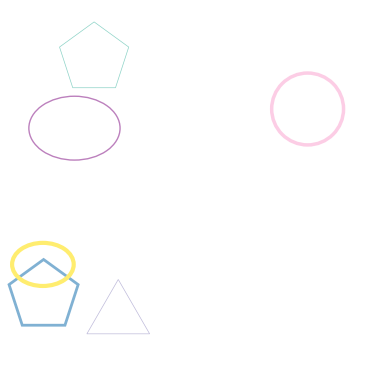[{"shape": "pentagon", "thickness": 0.5, "radius": 0.47, "center": [0.244, 0.849]}, {"shape": "triangle", "thickness": 0.5, "radius": 0.47, "center": [0.307, 0.18]}, {"shape": "pentagon", "thickness": 2, "radius": 0.47, "center": [0.113, 0.232]}, {"shape": "circle", "thickness": 2.5, "radius": 0.47, "center": [0.799, 0.717]}, {"shape": "oval", "thickness": 1, "radius": 0.59, "center": [0.193, 0.667]}, {"shape": "oval", "thickness": 3, "radius": 0.4, "center": [0.111, 0.313]}]